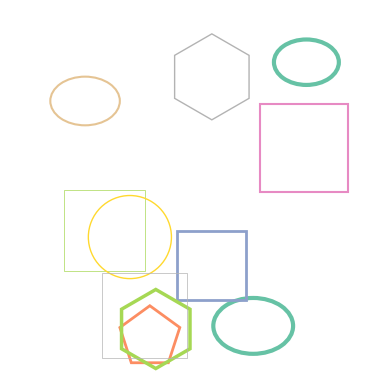[{"shape": "oval", "thickness": 3, "radius": 0.42, "center": [0.796, 0.838]}, {"shape": "oval", "thickness": 3, "radius": 0.52, "center": [0.658, 0.154]}, {"shape": "pentagon", "thickness": 2, "radius": 0.41, "center": [0.389, 0.124]}, {"shape": "square", "thickness": 2, "radius": 0.45, "center": [0.549, 0.31]}, {"shape": "square", "thickness": 1.5, "radius": 0.57, "center": [0.789, 0.615]}, {"shape": "hexagon", "thickness": 2.5, "radius": 0.51, "center": [0.405, 0.145]}, {"shape": "square", "thickness": 0.5, "radius": 0.53, "center": [0.271, 0.401]}, {"shape": "circle", "thickness": 1, "radius": 0.54, "center": [0.337, 0.384]}, {"shape": "oval", "thickness": 1.5, "radius": 0.45, "center": [0.221, 0.738]}, {"shape": "hexagon", "thickness": 1, "radius": 0.56, "center": [0.55, 0.8]}, {"shape": "square", "thickness": 0.5, "radius": 0.55, "center": [0.375, 0.18]}]